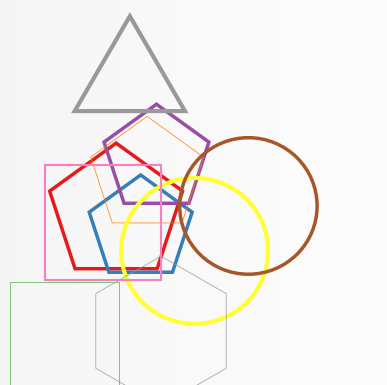[{"shape": "pentagon", "thickness": 2.5, "radius": 0.9, "center": [0.3, 0.448]}, {"shape": "pentagon", "thickness": 2.5, "radius": 0.7, "center": [0.363, 0.406]}, {"shape": "square", "thickness": 0.5, "radius": 0.71, "center": [0.166, 0.125]}, {"shape": "pentagon", "thickness": 2.5, "radius": 0.71, "center": [0.404, 0.587]}, {"shape": "pentagon", "thickness": 0.5, "radius": 0.76, "center": [0.38, 0.545]}, {"shape": "circle", "thickness": 3, "radius": 0.95, "center": [0.502, 0.348]}, {"shape": "circle", "thickness": 2.5, "radius": 0.89, "center": [0.641, 0.465]}, {"shape": "square", "thickness": 1.5, "radius": 0.75, "center": [0.265, 0.421]}, {"shape": "hexagon", "thickness": 0.5, "radius": 0.97, "center": [0.416, 0.14]}, {"shape": "triangle", "thickness": 3, "radius": 0.82, "center": [0.335, 0.794]}]